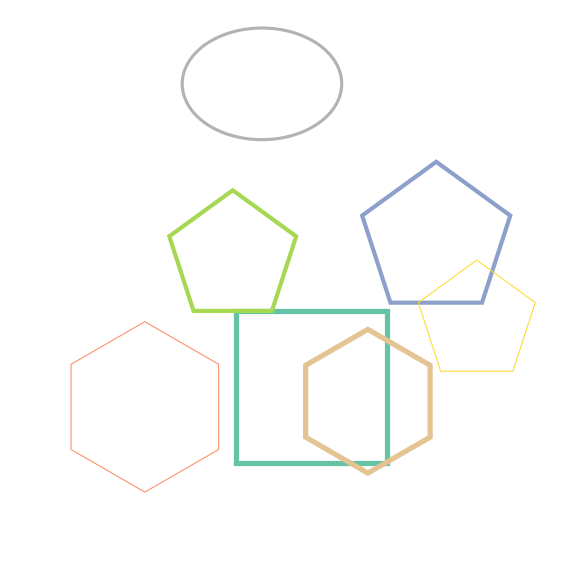[{"shape": "square", "thickness": 2.5, "radius": 0.66, "center": [0.539, 0.328]}, {"shape": "hexagon", "thickness": 0.5, "radius": 0.74, "center": [0.251, 0.295]}, {"shape": "pentagon", "thickness": 2, "radius": 0.67, "center": [0.755, 0.584]}, {"shape": "pentagon", "thickness": 2, "radius": 0.58, "center": [0.403, 0.554]}, {"shape": "pentagon", "thickness": 0.5, "radius": 0.53, "center": [0.826, 0.442]}, {"shape": "hexagon", "thickness": 2.5, "radius": 0.62, "center": [0.637, 0.304]}, {"shape": "oval", "thickness": 1.5, "radius": 0.69, "center": [0.454, 0.854]}]